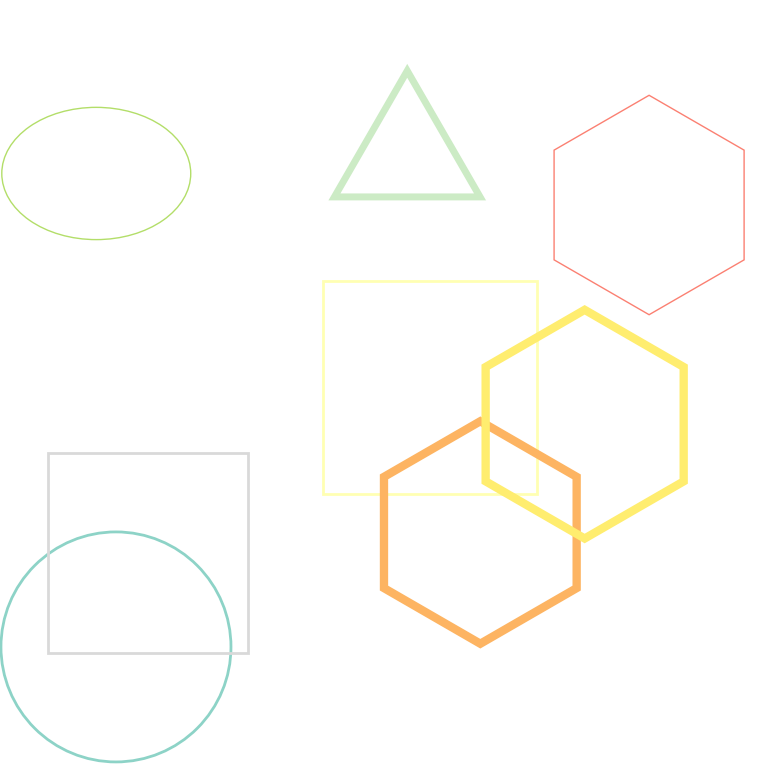[{"shape": "circle", "thickness": 1, "radius": 0.75, "center": [0.151, 0.16]}, {"shape": "square", "thickness": 1, "radius": 0.69, "center": [0.558, 0.497]}, {"shape": "hexagon", "thickness": 0.5, "radius": 0.71, "center": [0.843, 0.734]}, {"shape": "hexagon", "thickness": 3, "radius": 0.72, "center": [0.624, 0.308]}, {"shape": "oval", "thickness": 0.5, "radius": 0.61, "center": [0.125, 0.775]}, {"shape": "square", "thickness": 1, "radius": 0.65, "center": [0.192, 0.282]}, {"shape": "triangle", "thickness": 2.5, "radius": 0.55, "center": [0.529, 0.799]}, {"shape": "hexagon", "thickness": 3, "radius": 0.74, "center": [0.759, 0.449]}]